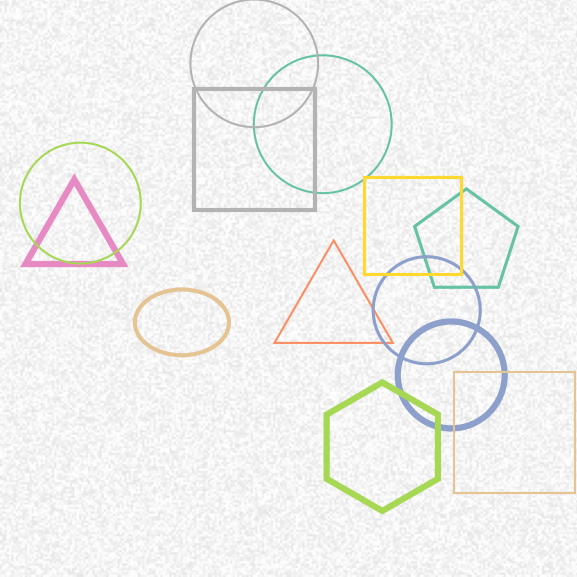[{"shape": "circle", "thickness": 1, "radius": 0.6, "center": [0.559, 0.784]}, {"shape": "pentagon", "thickness": 1.5, "radius": 0.47, "center": [0.808, 0.578]}, {"shape": "triangle", "thickness": 1, "radius": 0.59, "center": [0.578, 0.465]}, {"shape": "circle", "thickness": 1.5, "radius": 0.46, "center": [0.739, 0.462]}, {"shape": "circle", "thickness": 3, "radius": 0.46, "center": [0.781, 0.35]}, {"shape": "triangle", "thickness": 3, "radius": 0.49, "center": [0.129, 0.591]}, {"shape": "circle", "thickness": 1, "radius": 0.52, "center": [0.139, 0.647]}, {"shape": "hexagon", "thickness": 3, "radius": 0.56, "center": [0.662, 0.226]}, {"shape": "square", "thickness": 1.5, "radius": 0.42, "center": [0.715, 0.608]}, {"shape": "oval", "thickness": 2, "radius": 0.41, "center": [0.315, 0.441]}, {"shape": "square", "thickness": 1, "radius": 0.52, "center": [0.891, 0.25]}, {"shape": "circle", "thickness": 1, "radius": 0.55, "center": [0.44, 0.889]}, {"shape": "square", "thickness": 2, "radius": 0.52, "center": [0.44, 0.74]}]